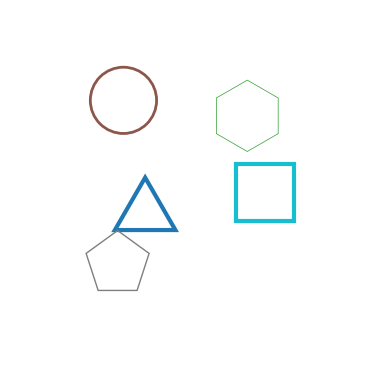[{"shape": "triangle", "thickness": 3, "radius": 0.45, "center": [0.377, 0.448]}, {"shape": "hexagon", "thickness": 0.5, "radius": 0.46, "center": [0.642, 0.699]}, {"shape": "circle", "thickness": 2, "radius": 0.43, "center": [0.321, 0.739]}, {"shape": "pentagon", "thickness": 1, "radius": 0.43, "center": [0.305, 0.315]}, {"shape": "square", "thickness": 3, "radius": 0.37, "center": [0.688, 0.5]}]